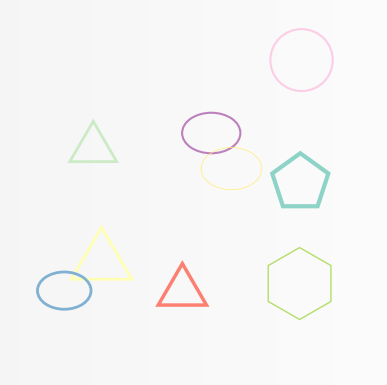[{"shape": "pentagon", "thickness": 3, "radius": 0.38, "center": [0.775, 0.526]}, {"shape": "triangle", "thickness": 2, "radius": 0.45, "center": [0.262, 0.32]}, {"shape": "triangle", "thickness": 2.5, "radius": 0.36, "center": [0.471, 0.244]}, {"shape": "oval", "thickness": 2, "radius": 0.35, "center": [0.166, 0.245]}, {"shape": "hexagon", "thickness": 1, "radius": 0.47, "center": [0.773, 0.264]}, {"shape": "circle", "thickness": 1.5, "radius": 0.4, "center": [0.778, 0.844]}, {"shape": "oval", "thickness": 1.5, "radius": 0.38, "center": [0.545, 0.655]}, {"shape": "triangle", "thickness": 2, "radius": 0.35, "center": [0.241, 0.615]}, {"shape": "oval", "thickness": 0.5, "radius": 0.39, "center": [0.597, 0.562]}]